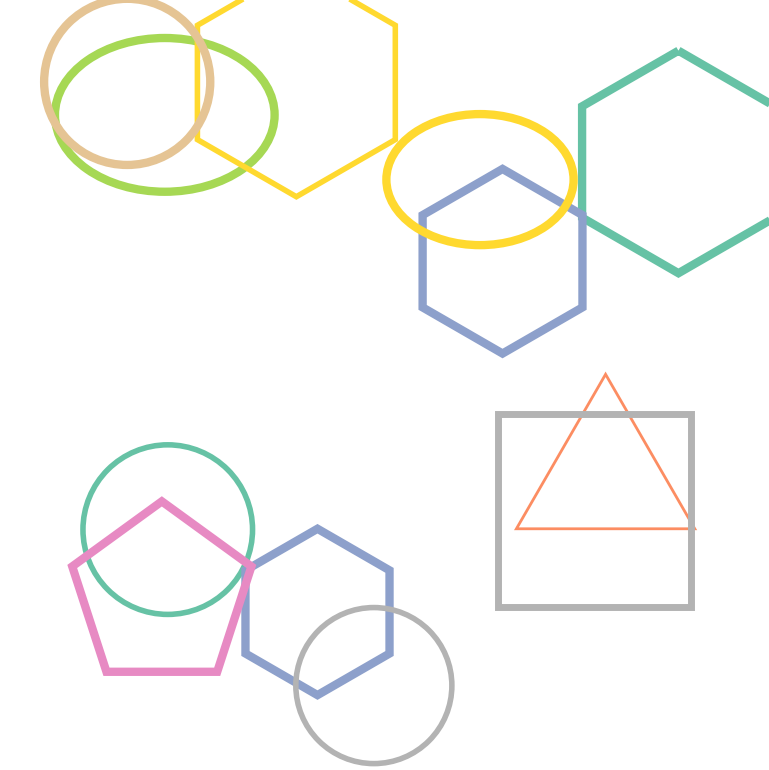[{"shape": "circle", "thickness": 2, "radius": 0.55, "center": [0.218, 0.312]}, {"shape": "hexagon", "thickness": 3, "radius": 0.72, "center": [0.881, 0.79]}, {"shape": "triangle", "thickness": 1, "radius": 0.67, "center": [0.786, 0.38]}, {"shape": "hexagon", "thickness": 3, "radius": 0.6, "center": [0.653, 0.661]}, {"shape": "hexagon", "thickness": 3, "radius": 0.54, "center": [0.412, 0.205]}, {"shape": "pentagon", "thickness": 3, "radius": 0.61, "center": [0.21, 0.227]}, {"shape": "oval", "thickness": 3, "radius": 0.71, "center": [0.214, 0.851]}, {"shape": "hexagon", "thickness": 2, "radius": 0.74, "center": [0.385, 0.893]}, {"shape": "oval", "thickness": 3, "radius": 0.61, "center": [0.623, 0.767]}, {"shape": "circle", "thickness": 3, "radius": 0.54, "center": [0.165, 0.894]}, {"shape": "circle", "thickness": 2, "radius": 0.51, "center": [0.486, 0.11]}, {"shape": "square", "thickness": 2.5, "radius": 0.63, "center": [0.772, 0.337]}]